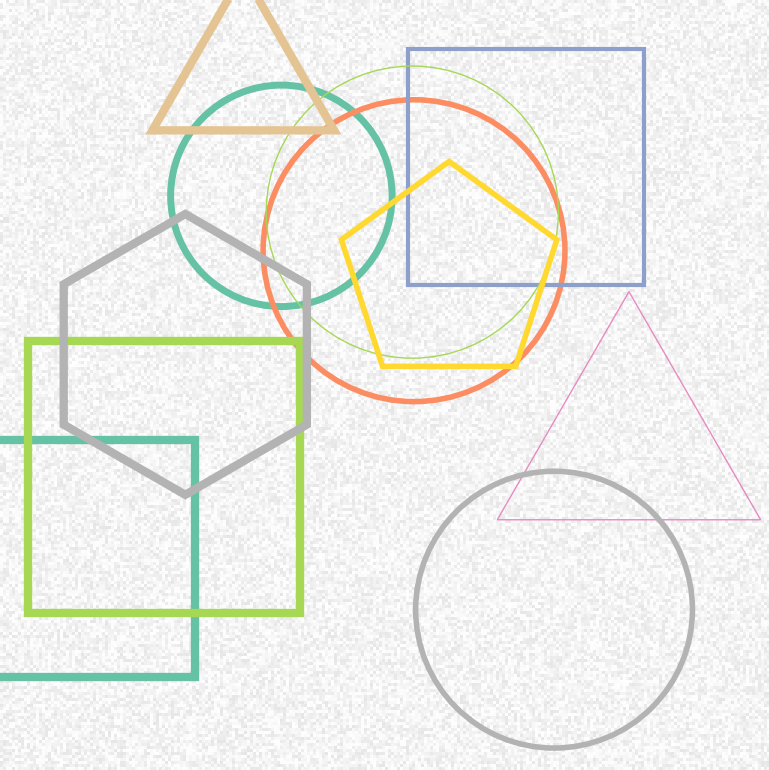[{"shape": "circle", "thickness": 2.5, "radius": 0.72, "center": [0.365, 0.746]}, {"shape": "square", "thickness": 3, "radius": 0.77, "center": [0.1, 0.275]}, {"shape": "circle", "thickness": 2, "radius": 0.98, "center": [0.538, 0.674]}, {"shape": "square", "thickness": 1.5, "radius": 0.77, "center": [0.683, 0.783]}, {"shape": "triangle", "thickness": 0.5, "radius": 0.99, "center": [0.817, 0.424]}, {"shape": "circle", "thickness": 0.5, "radius": 0.95, "center": [0.535, 0.725]}, {"shape": "square", "thickness": 3, "radius": 0.88, "center": [0.213, 0.38]}, {"shape": "pentagon", "thickness": 2, "radius": 0.74, "center": [0.583, 0.643]}, {"shape": "triangle", "thickness": 3, "radius": 0.68, "center": [0.316, 0.899]}, {"shape": "hexagon", "thickness": 3, "radius": 0.91, "center": [0.241, 0.54]}, {"shape": "circle", "thickness": 2, "radius": 0.9, "center": [0.72, 0.208]}]